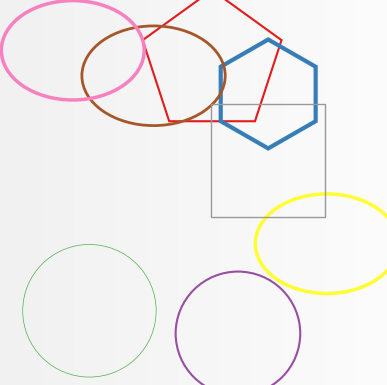[{"shape": "pentagon", "thickness": 1.5, "radius": 0.94, "center": [0.547, 0.838]}, {"shape": "hexagon", "thickness": 3, "radius": 0.71, "center": [0.692, 0.756]}, {"shape": "circle", "thickness": 0.5, "radius": 0.86, "center": [0.231, 0.193]}, {"shape": "circle", "thickness": 1.5, "radius": 0.8, "center": [0.614, 0.134]}, {"shape": "oval", "thickness": 2.5, "radius": 0.92, "center": [0.844, 0.367]}, {"shape": "oval", "thickness": 2, "radius": 0.92, "center": [0.396, 0.803]}, {"shape": "oval", "thickness": 2.5, "radius": 0.92, "center": [0.188, 0.869]}, {"shape": "square", "thickness": 1, "radius": 0.74, "center": [0.691, 0.583]}]